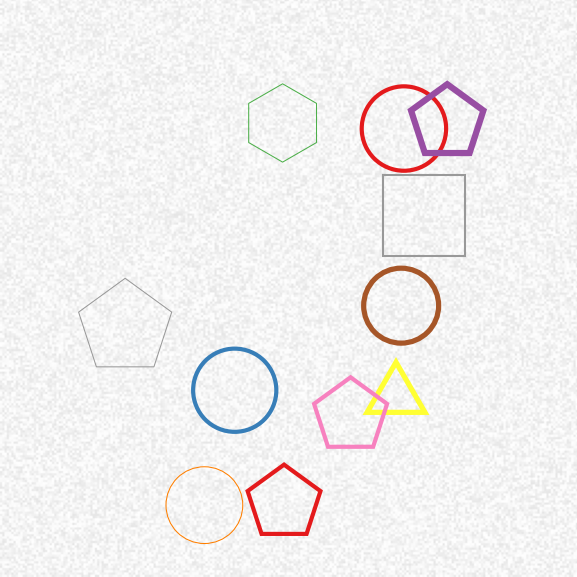[{"shape": "pentagon", "thickness": 2, "radius": 0.33, "center": [0.492, 0.128]}, {"shape": "circle", "thickness": 2, "radius": 0.37, "center": [0.699, 0.777]}, {"shape": "circle", "thickness": 2, "radius": 0.36, "center": [0.406, 0.323]}, {"shape": "hexagon", "thickness": 0.5, "radius": 0.34, "center": [0.489, 0.786]}, {"shape": "pentagon", "thickness": 3, "radius": 0.33, "center": [0.774, 0.787]}, {"shape": "circle", "thickness": 0.5, "radius": 0.33, "center": [0.354, 0.124]}, {"shape": "triangle", "thickness": 2.5, "radius": 0.29, "center": [0.686, 0.314]}, {"shape": "circle", "thickness": 2.5, "radius": 0.32, "center": [0.695, 0.47]}, {"shape": "pentagon", "thickness": 2, "radius": 0.33, "center": [0.607, 0.279]}, {"shape": "pentagon", "thickness": 0.5, "radius": 0.42, "center": [0.217, 0.432]}, {"shape": "square", "thickness": 1, "radius": 0.35, "center": [0.734, 0.625]}]